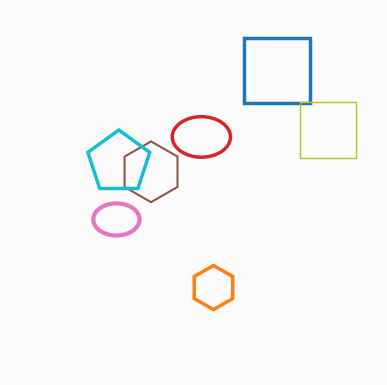[{"shape": "square", "thickness": 2.5, "radius": 0.42, "center": [0.715, 0.816]}, {"shape": "hexagon", "thickness": 2.5, "radius": 0.29, "center": [0.551, 0.253]}, {"shape": "oval", "thickness": 2.5, "radius": 0.38, "center": [0.52, 0.644]}, {"shape": "hexagon", "thickness": 1.5, "radius": 0.39, "center": [0.39, 0.554]}, {"shape": "oval", "thickness": 3, "radius": 0.3, "center": [0.3, 0.43]}, {"shape": "square", "thickness": 1, "radius": 0.36, "center": [0.846, 0.663]}, {"shape": "pentagon", "thickness": 2.5, "radius": 0.42, "center": [0.307, 0.578]}]